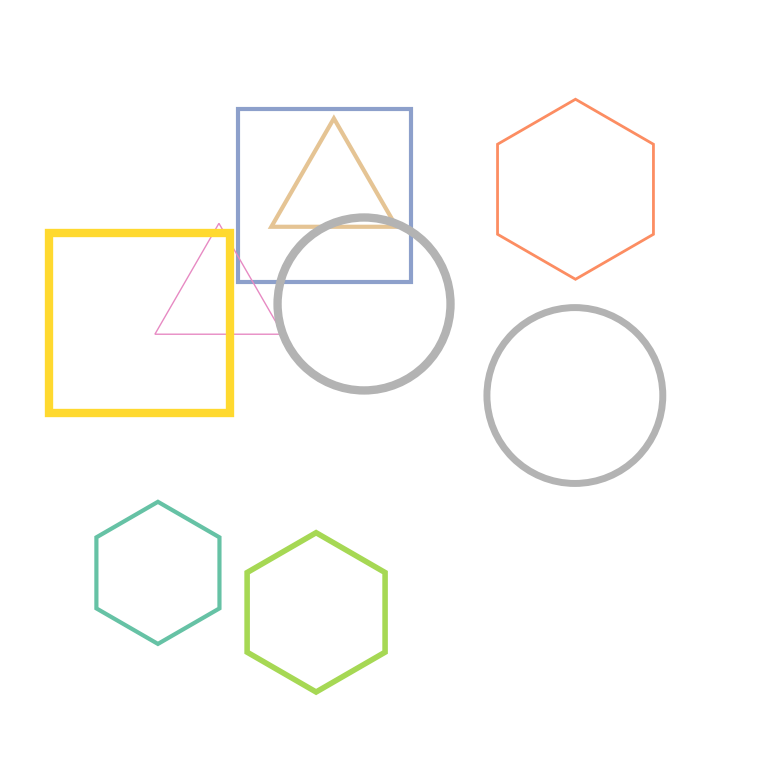[{"shape": "hexagon", "thickness": 1.5, "radius": 0.46, "center": [0.205, 0.256]}, {"shape": "hexagon", "thickness": 1, "radius": 0.58, "center": [0.747, 0.754]}, {"shape": "square", "thickness": 1.5, "radius": 0.56, "center": [0.421, 0.746]}, {"shape": "triangle", "thickness": 0.5, "radius": 0.48, "center": [0.284, 0.614]}, {"shape": "hexagon", "thickness": 2, "radius": 0.52, "center": [0.411, 0.205]}, {"shape": "square", "thickness": 3, "radius": 0.59, "center": [0.181, 0.581]}, {"shape": "triangle", "thickness": 1.5, "radius": 0.47, "center": [0.434, 0.752]}, {"shape": "circle", "thickness": 2.5, "radius": 0.57, "center": [0.747, 0.486]}, {"shape": "circle", "thickness": 3, "radius": 0.56, "center": [0.473, 0.605]}]